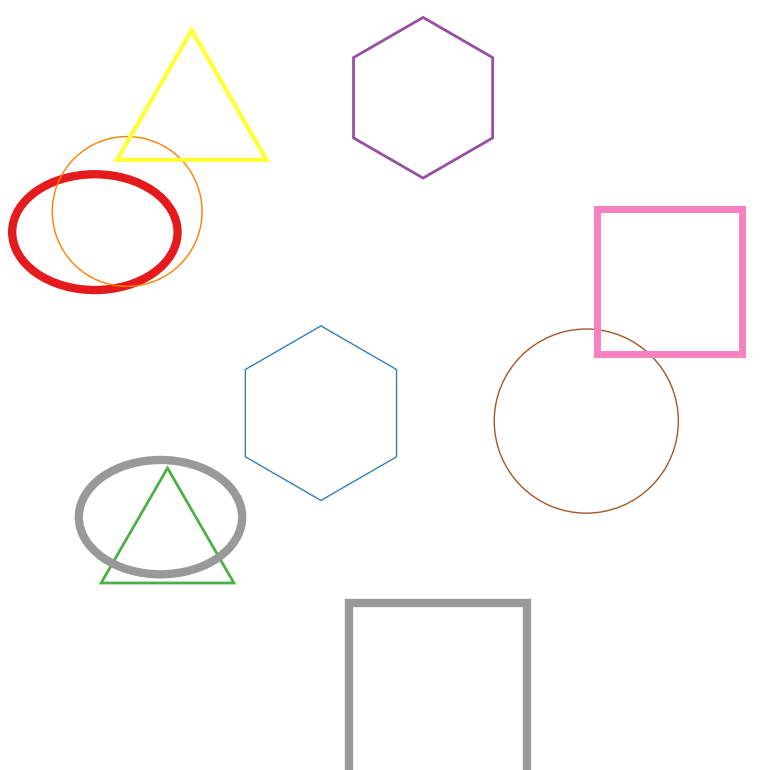[{"shape": "oval", "thickness": 3, "radius": 0.54, "center": [0.123, 0.699]}, {"shape": "hexagon", "thickness": 0.5, "radius": 0.57, "center": [0.417, 0.463]}, {"shape": "triangle", "thickness": 1, "radius": 0.5, "center": [0.218, 0.293]}, {"shape": "hexagon", "thickness": 1, "radius": 0.52, "center": [0.549, 0.873]}, {"shape": "circle", "thickness": 0.5, "radius": 0.49, "center": [0.165, 0.725]}, {"shape": "triangle", "thickness": 1.5, "radius": 0.56, "center": [0.249, 0.849]}, {"shape": "circle", "thickness": 0.5, "radius": 0.6, "center": [0.761, 0.453]}, {"shape": "square", "thickness": 2.5, "radius": 0.47, "center": [0.869, 0.635]}, {"shape": "oval", "thickness": 3, "radius": 0.53, "center": [0.208, 0.328]}, {"shape": "square", "thickness": 3, "radius": 0.58, "center": [0.569, 0.101]}]